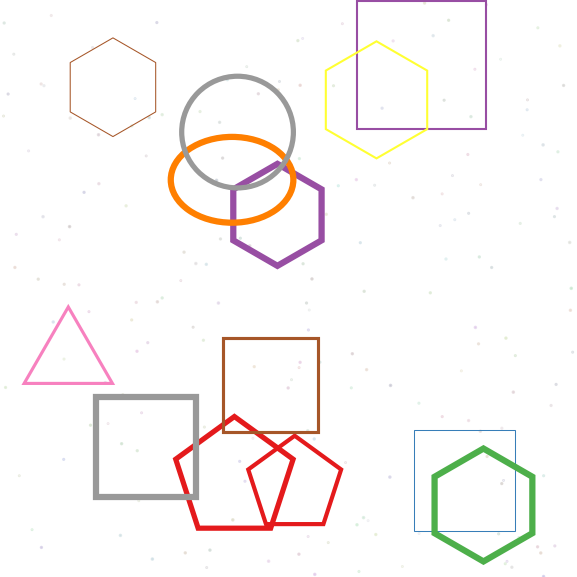[{"shape": "pentagon", "thickness": 2.5, "radius": 0.53, "center": [0.406, 0.171]}, {"shape": "pentagon", "thickness": 2, "radius": 0.42, "center": [0.51, 0.16]}, {"shape": "square", "thickness": 0.5, "radius": 0.44, "center": [0.804, 0.167]}, {"shape": "hexagon", "thickness": 3, "radius": 0.49, "center": [0.837, 0.125]}, {"shape": "square", "thickness": 1, "radius": 0.56, "center": [0.73, 0.887]}, {"shape": "hexagon", "thickness": 3, "radius": 0.44, "center": [0.48, 0.627]}, {"shape": "oval", "thickness": 3, "radius": 0.53, "center": [0.402, 0.688]}, {"shape": "hexagon", "thickness": 1, "radius": 0.51, "center": [0.652, 0.826]}, {"shape": "hexagon", "thickness": 0.5, "radius": 0.43, "center": [0.196, 0.848]}, {"shape": "square", "thickness": 1.5, "radius": 0.41, "center": [0.469, 0.332]}, {"shape": "triangle", "thickness": 1.5, "radius": 0.44, "center": [0.118, 0.379]}, {"shape": "circle", "thickness": 2.5, "radius": 0.48, "center": [0.411, 0.77]}, {"shape": "square", "thickness": 3, "radius": 0.43, "center": [0.253, 0.225]}]